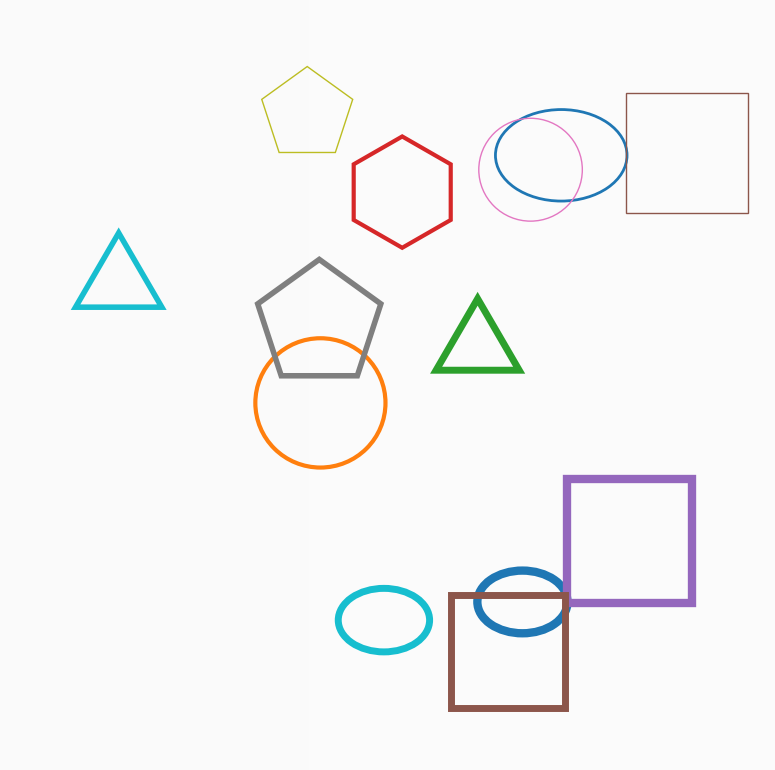[{"shape": "oval", "thickness": 3, "radius": 0.29, "center": [0.674, 0.218]}, {"shape": "oval", "thickness": 1, "radius": 0.42, "center": [0.724, 0.798]}, {"shape": "circle", "thickness": 1.5, "radius": 0.42, "center": [0.413, 0.477]}, {"shape": "triangle", "thickness": 2.5, "radius": 0.31, "center": [0.616, 0.55]}, {"shape": "hexagon", "thickness": 1.5, "radius": 0.36, "center": [0.519, 0.75]}, {"shape": "square", "thickness": 3, "radius": 0.4, "center": [0.812, 0.297]}, {"shape": "square", "thickness": 2.5, "radius": 0.37, "center": [0.656, 0.153]}, {"shape": "square", "thickness": 0.5, "radius": 0.39, "center": [0.887, 0.802]}, {"shape": "circle", "thickness": 0.5, "radius": 0.33, "center": [0.685, 0.78]}, {"shape": "pentagon", "thickness": 2, "radius": 0.42, "center": [0.412, 0.58]}, {"shape": "pentagon", "thickness": 0.5, "radius": 0.31, "center": [0.396, 0.852]}, {"shape": "triangle", "thickness": 2, "radius": 0.32, "center": [0.153, 0.633]}, {"shape": "oval", "thickness": 2.5, "radius": 0.29, "center": [0.495, 0.195]}]